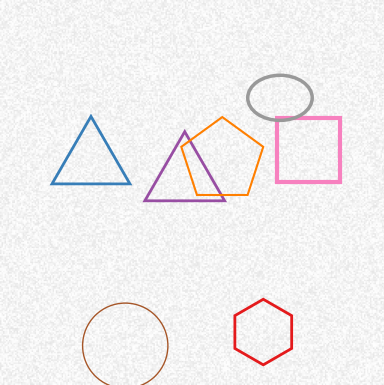[{"shape": "hexagon", "thickness": 2, "radius": 0.43, "center": [0.684, 0.138]}, {"shape": "triangle", "thickness": 2, "radius": 0.58, "center": [0.236, 0.581]}, {"shape": "triangle", "thickness": 2, "radius": 0.6, "center": [0.48, 0.538]}, {"shape": "pentagon", "thickness": 1.5, "radius": 0.56, "center": [0.577, 0.584]}, {"shape": "circle", "thickness": 1, "radius": 0.55, "center": [0.325, 0.102]}, {"shape": "square", "thickness": 3, "radius": 0.41, "center": [0.801, 0.611]}, {"shape": "oval", "thickness": 2.5, "radius": 0.42, "center": [0.727, 0.746]}]